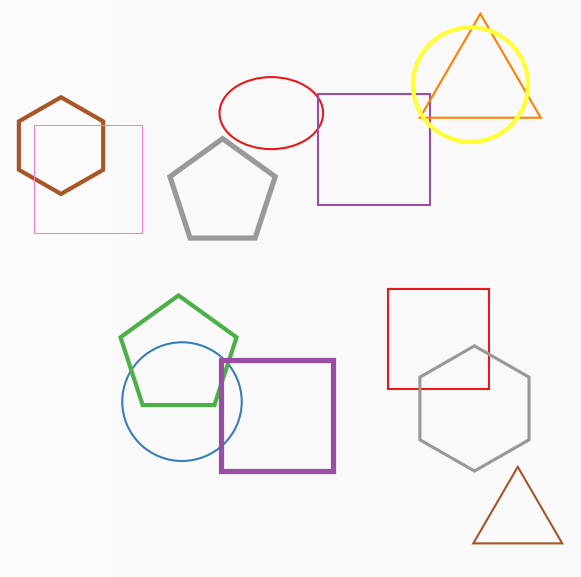[{"shape": "square", "thickness": 1, "radius": 0.43, "center": [0.754, 0.412]}, {"shape": "oval", "thickness": 1, "radius": 0.45, "center": [0.467, 0.803]}, {"shape": "circle", "thickness": 1, "radius": 0.51, "center": [0.313, 0.304]}, {"shape": "pentagon", "thickness": 2, "radius": 0.52, "center": [0.307, 0.383]}, {"shape": "square", "thickness": 1, "radius": 0.48, "center": [0.643, 0.74]}, {"shape": "square", "thickness": 2.5, "radius": 0.48, "center": [0.477, 0.28]}, {"shape": "triangle", "thickness": 1, "radius": 0.6, "center": [0.826, 0.855]}, {"shape": "circle", "thickness": 2, "radius": 0.5, "center": [0.809, 0.853]}, {"shape": "triangle", "thickness": 1, "radius": 0.44, "center": [0.891, 0.102]}, {"shape": "hexagon", "thickness": 2, "radius": 0.42, "center": [0.105, 0.747]}, {"shape": "square", "thickness": 0.5, "radius": 0.47, "center": [0.152, 0.689]}, {"shape": "hexagon", "thickness": 1.5, "radius": 0.54, "center": [0.816, 0.292]}, {"shape": "pentagon", "thickness": 2.5, "radius": 0.48, "center": [0.383, 0.664]}]